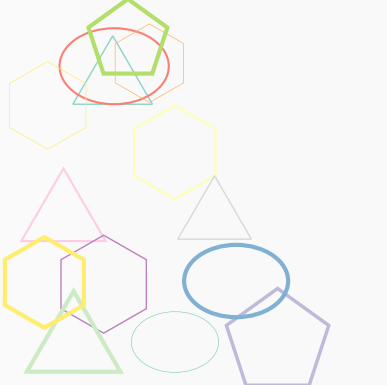[{"shape": "oval", "thickness": 0.5, "radius": 0.56, "center": [0.452, 0.112]}, {"shape": "triangle", "thickness": 1, "radius": 0.59, "center": [0.291, 0.788]}, {"shape": "hexagon", "thickness": 1.5, "radius": 0.61, "center": [0.451, 0.604]}, {"shape": "pentagon", "thickness": 2.5, "radius": 0.69, "center": [0.716, 0.112]}, {"shape": "oval", "thickness": 1.5, "radius": 0.7, "center": [0.295, 0.828]}, {"shape": "oval", "thickness": 3, "radius": 0.67, "center": [0.609, 0.27]}, {"shape": "hexagon", "thickness": 0.5, "radius": 0.51, "center": [0.386, 0.836]}, {"shape": "pentagon", "thickness": 3, "radius": 0.54, "center": [0.33, 0.895]}, {"shape": "triangle", "thickness": 1.5, "radius": 0.63, "center": [0.164, 0.437]}, {"shape": "triangle", "thickness": 1, "radius": 0.55, "center": [0.554, 0.434]}, {"shape": "hexagon", "thickness": 1, "radius": 0.64, "center": [0.268, 0.262]}, {"shape": "triangle", "thickness": 3, "radius": 0.7, "center": [0.19, 0.104]}, {"shape": "hexagon", "thickness": 3, "radius": 0.59, "center": [0.114, 0.266]}, {"shape": "hexagon", "thickness": 0.5, "radius": 0.57, "center": [0.123, 0.726]}]